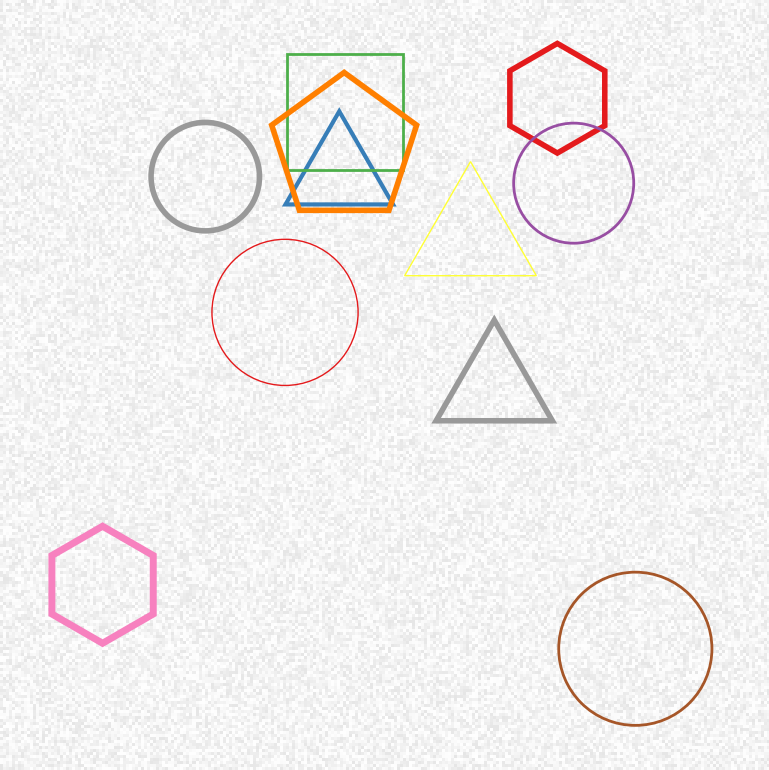[{"shape": "circle", "thickness": 0.5, "radius": 0.47, "center": [0.37, 0.594]}, {"shape": "hexagon", "thickness": 2, "radius": 0.36, "center": [0.724, 0.872]}, {"shape": "triangle", "thickness": 1.5, "radius": 0.4, "center": [0.441, 0.775]}, {"shape": "square", "thickness": 1, "radius": 0.38, "center": [0.448, 0.855]}, {"shape": "circle", "thickness": 1, "radius": 0.39, "center": [0.745, 0.762]}, {"shape": "pentagon", "thickness": 2, "radius": 0.49, "center": [0.447, 0.807]}, {"shape": "triangle", "thickness": 0.5, "radius": 0.49, "center": [0.611, 0.691]}, {"shape": "circle", "thickness": 1, "radius": 0.5, "center": [0.825, 0.157]}, {"shape": "hexagon", "thickness": 2.5, "radius": 0.38, "center": [0.133, 0.241]}, {"shape": "triangle", "thickness": 2, "radius": 0.44, "center": [0.642, 0.497]}, {"shape": "circle", "thickness": 2, "radius": 0.35, "center": [0.267, 0.771]}]